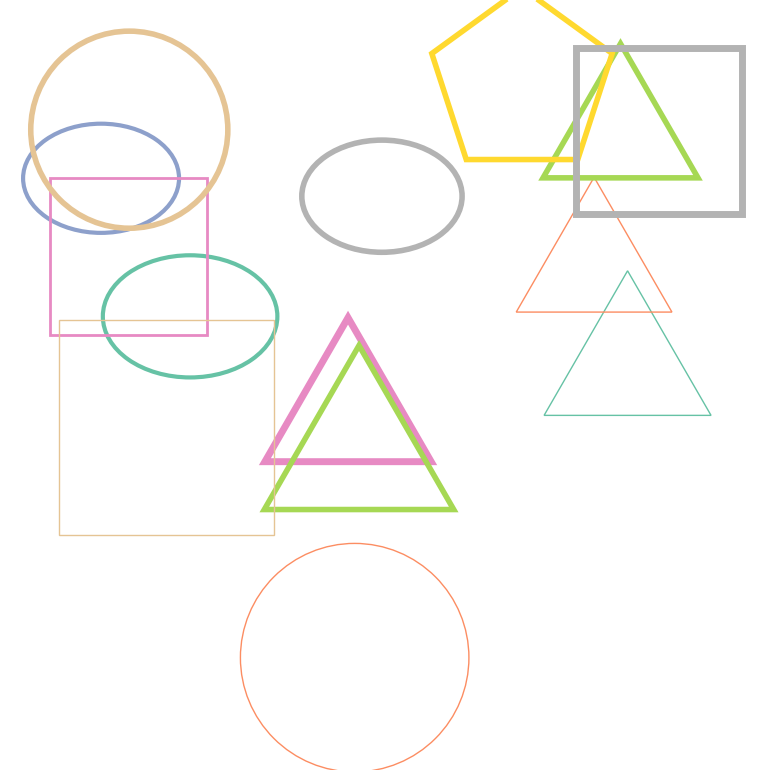[{"shape": "triangle", "thickness": 0.5, "radius": 0.63, "center": [0.815, 0.523]}, {"shape": "oval", "thickness": 1.5, "radius": 0.57, "center": [0.247, 0.589]}, {"shape": "triangle", "thickness": 0.5, "radius": 0.58, "center": [0.772, 0.653]}, {"shape": "circle", "thickness": 0.5, "radius": 0.74, "center": [0.461, 0.146]}, {"shape": "oval", "thickness": 1.5, "radius": 0.51, "center": [0.131, 0.768]}, {"shape": "triangle", "thickness": 2.5, "radius": 0.62, "center": [0.452, 0.463]}, {"shape": "square", "thickness": 1, "radius": 0.51, "center": [0.167, 0.666]}, {"shape": "triangle", "thickness": 2, "radius": 0.58, "center": [0.806, 0.827]}, {"shape": "triangle", "thickness": 2, "radius": 0.71, "center": [0.466, 0.409]}, {"shape": "pentagon", "thickness": 2, "radius": 0.62, "center": [0.678, 0.892]}, {"shape": "square", "thickness": 0.5, "radius": 0.7, "center": [0.217, 0.445]}, {"shape": "circle", "thickness": 2, "radius": 0.64, "center": [0.168, 0.832]}, {"shape": "square", "thickness": 2.5, "radius": 0.54, "center": [0.856, 0.83]}, {"shape": "oval", "thickness": 2, "radius": 0.52, "center": [0.496, 0.745]}]